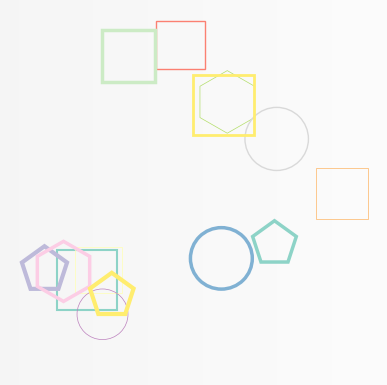[{"shape": "pentagon", "thickness": 2.5, "radius": 0.3, "center": [0.708, 0.367]}, {"shape": "square", "thickness": 1.5, "radius": 0.39, "center": [0.225, 0.272]}, {"shape": "square", "thickness": 0.5, "radius": 0.3, "center": [0.254, 0.3]}, {"shape": "pentagon", "thickness": 3, "radius": 0.31, "center": [0.115, 0.299]}, {"shape": "square", "thickness": 1, "radius": 0.31, "center": [0.465, 0.882]}, {"shape": "circle", "thickness": 2.5, "radius": 0.4, "center": [0.571, 0.329]}, {"shape": "square", "thickness": 0.5, "radius": 0.33, "center": [0.883, 0.498]}, {"shape": "hexagon", "thickness": 0.5, "radius": 0.41, "center": [0.586, 0.735]}, {"shape": "hexagon", "thickness": 2.5, "radius": 0.39, "center": [0.164, 0.295]}, {"shape": "circle", "thickness": 1, "radius": 0.41, "center": [0.714, 0.639]}, {"shape": "circle", "thickness": 0.5, "radius": 0.33, "center": [0.265, 0.184]}, {"shape": "square", "thickness": 2.5, "radius": 0.34, "center": [0.332, 0.853]}, {"shape": "square", "thickness": 2, "radius": 0.39, "center": [0.576, 0.727]}, {"shape": "pentagon", "thickness": 3, "radius": 0.3, "center": [0.288, 0.232]}]